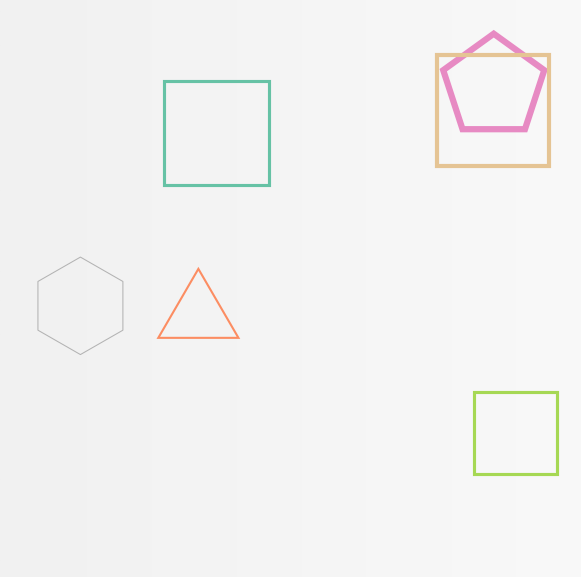[{"shape": "square", "thickness": 1.5, "radius": 0.45, "center": [0.373, 0.769]}, {"shape": "triangle", "thickness": 1, "radius": 0.4, "center": [0.341, 0.454]}, {"shape": "pentagon", "thickness": 3, "radius": 0.46, "center": [0.849, 0.849]}, {"shape": "square", "thickness": 1.5, "radius": 0.36, "center": [0.886, 0.249]}, {"shape": "square", "thickness": 2, "radius": 0.48, "center": [0.848, 0.808]}, {"shape": "hexagon", "thickness": 0.5, "radius": 0.42, "center": [0.138, 0.47]}]